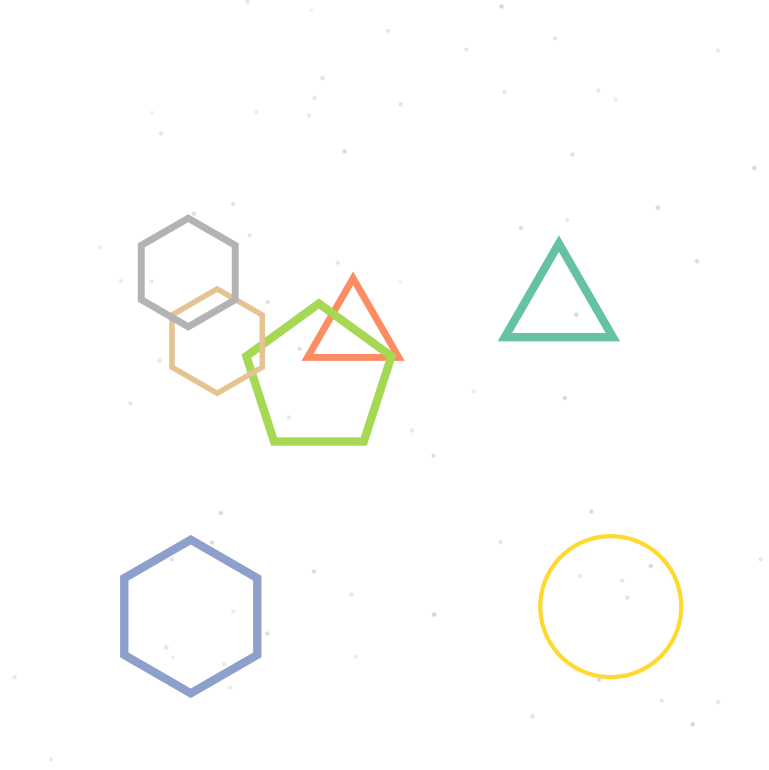[{"shape": "triangle", "thickness": 3, "radius": 0.4, "center": [0.726, 0.603]}, {"shape": "triangle", "thickness": 2.5, "radius": 0.34, "center": [0.459, 0.57]}, {"shape": "hexagon", "thickness": 3, "radius": 0.5, "center": [0.248, 0.199]}, {"shape": "pentagon", "thickness": 3, "radius": 0.5, "center": [0.414, 0.507]}, {"shape": "circle", "thickness": 1.5, "radius": 0.46, "center": [0.793, 0.212]}, {"shape": "hexagon", "thickness": 2, "radius": 0.34, "center": [0.282, 0.557]}, {"shape": "hexagon", "thickness": 2.5, "radius": 0.35, "center": [0.244, 0.646]}]